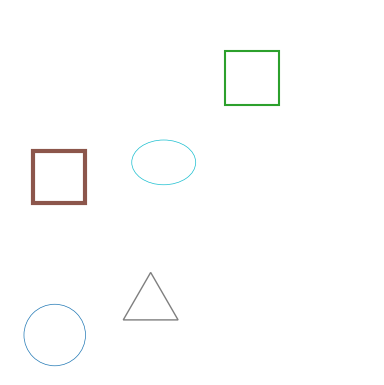[{"shape": "circle", "thickness": 0.5, "radius": 0.4, "center": [0.142, 0.13]}, {"shape": "square", "thickness": 1.5, "radius": 0.35, "center": [0.654, 0.798]}, {"shape": "square", "thickness": 3, "radius": 0.34, "center": [0.153, 0.54]}, {"shape": "triangle", "thickness": 1, "radius": 0.41, "center": [0.391, 0.21]}, {"shape": "oval", "thickness": 0.5, "radius": 0.42, "center": [0.425, 0.578]}]